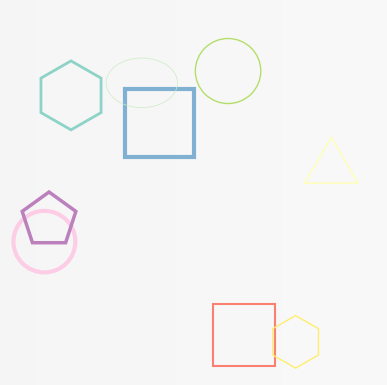[{"shape": "hexagon", "thickness": 2, "radius": 0.45, "center": [0.183, 0.752]}, {"shape": "triangle", "thickness": 1, "radius": 0.4, "center": [0.855, 0.564]}, {"shape": "square", "thickness": 1.5, "radius": 0.4, "center": [0.629, 0.13]}, {"shape": "square", "thickness": 3, "radius": 0.44, "center": [0.412, 0.68]}, {"shape": "circle", "thickness": 1, "radius": 0.42, "center": [0.589, 0.816]}, {"shape": "circle", "thickness": 3, "radius": 0.4, "center": [0.115, 0.372]}, {"shape": "pentagon", "thickness": 2.5, "radius": 0.36, "center": [0.127, 0.428]}, {"shape": "oval", "thickness": 0.5, "radius": 0.46, "center": [0.366, 0.785]}, {"shape": "hexagon", "thickness": 1, "radius": 0.34, "center": [0.763, 0.112]}]